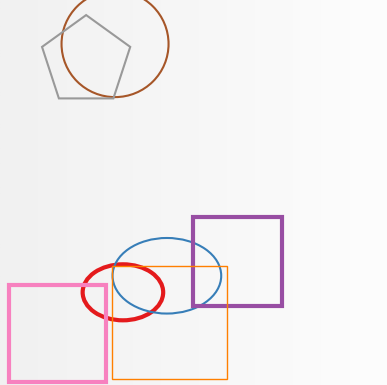[{"shape": "oval", "thickness": 3, "radius": 0.52, "center": [0.317, 0.241]}, {"shape": "oval", "thickness": 1.5, "radius": 0.7, "center": [0.431, 0.284]}, {"shape": "square", "thickness": 3, "radius": 0.58, "center": [0.613, 0.32]}, {"shape": "square", "thickness": 1, "radius": 0.74, "center": [0.437, 0.162]}, {"shape": "circle", "thickness": 1.5, "radius": 0.69, "center": [0.297, 0.886]}, {"shape": "square", "thickness": 3, "radius": 0.63, "center": [0.148, 0.134]}, {"shape": "pentagon", "thickness": 1.5, "radius": 0.6, "center": [0.222, 0.841]}]